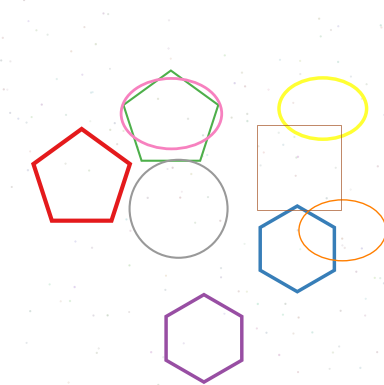[{"shape": "pentagon", "thickness": 3, "radius": 0.66, "center": [0.212, 0.533]}, {"shape": "hexagon", "thickness": 2.5, "radius": 0.56, "center": [0.772, 0.354]}, {"shape": "pentagon", "thickness": 1.5, "radius": 0.65, "center": [0.444, 0.687]}, {"shape": "hexagon", "thickness": 2.5, "radius": 0.57, "center": [0.53, 0.121]}, {"shape": "oval", "thickness": 1, "radius": 0.57, "center": [0.89, 0.402]}, {"shape": "oval", "thickness": 2.5, "radius": 0.57, "center": [0.838, 0.718]}, {"shape": "square", "thickness": 0.5, "radius": 0.55, "center": [0.776, 0.565]}, {"shape": "oval", "thickness": 2, "radius": 0.65, "center": [0.445, 0.705]}, {"shape": "circle", "thickness": 1.5, "radius": 0.64, "center": [0.464, 0.458]}]